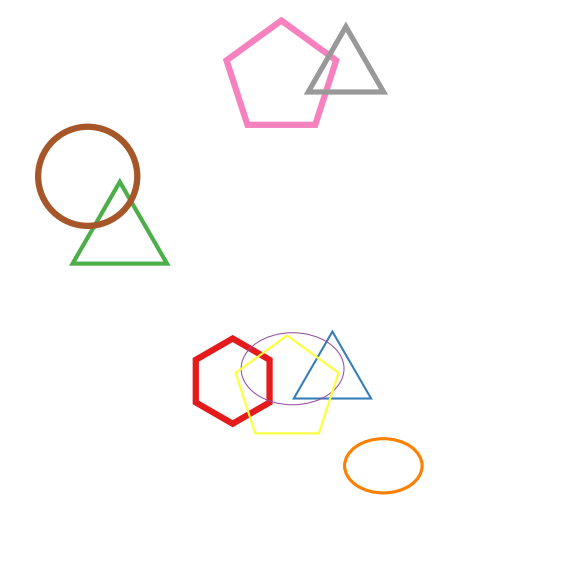[{"shape": "hexagon", "thickness": 3, "radius": 0.37, "center": [0.403, 0.339]}, {"shape": "triangle", "thickness": 1, "radius": 0.39, "center": [0.576, 0.348]}, {"shape": "triangle", "thickness": 2, "radius": 0.47, "center": [0.207, 0.59]}, {"shape": "oval", "thickness": 0.5, "radius": 0.45, "center": [0.507, 0.361]}, {"shape": "oval", "thickness": 1.5, "radius": 0.34, "center": [0.664, 0.193]}, {"shape": "pentagon", "thickness": 1, "radius": 0.47, "center": [0.497, 0.324]}, {"shape": "circle", "thickness": 3, "radius": 0.43, "center": [0.152, 0.694]}, {"shape": "pentagon", "thickness": 3, "radius": 0.5, "center": [0.487, 0.864]}, {"shape": "triangle", "thickness": 2.5, "radius": 0.38, "center": [0.599, 0.878]}]